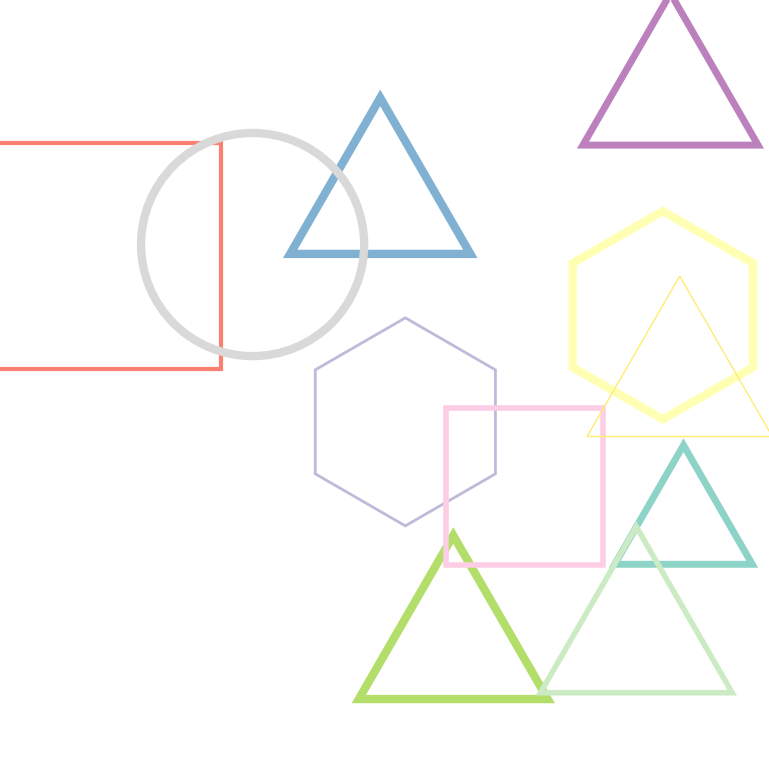[{"shape": "triangle", "thickness": 2.5, "radius": 0.52, "center": [0.888, 0.319]}, {"shape": "hexagon", "thickness": 3, "radius": 0.68, "center": [0.861, 0.591]}, {"shape": "hexagon", "thickness": 1, "radius": 0.68, "center": [0.526, 0.452]}, {"shape": "square", "thickness": 1.5, "radius": 0.73, "center": [0.14, 0.668]}, {"shape": "triangle", "thickness": 3, "radius": 0.68, "center": [0.494, 0.738]}, {"shape": "triangle", "thickness": 3, "radius": 0.71, "center": [0.589, 0.163]}, {"shape": "square", "thickness": 2, "radius": 0.51, "center": [0.681, 0.368]}, {"shape": "circle", "thickness": 3, "radius": 0.72, "center": [0.328, 0.682]}, {"shape": "triangle", "thickness": 2.5, "radius": 0.66, "center": [0.871, 0.877]}, {"shape": "triangle", "thickness": 2, "radius": 0.72, "center": [0.826, 0.172]}, {"shape": "triangle", "thickness": 0.5, "radius": 0.69, "center": [0.883, 0.503]}]